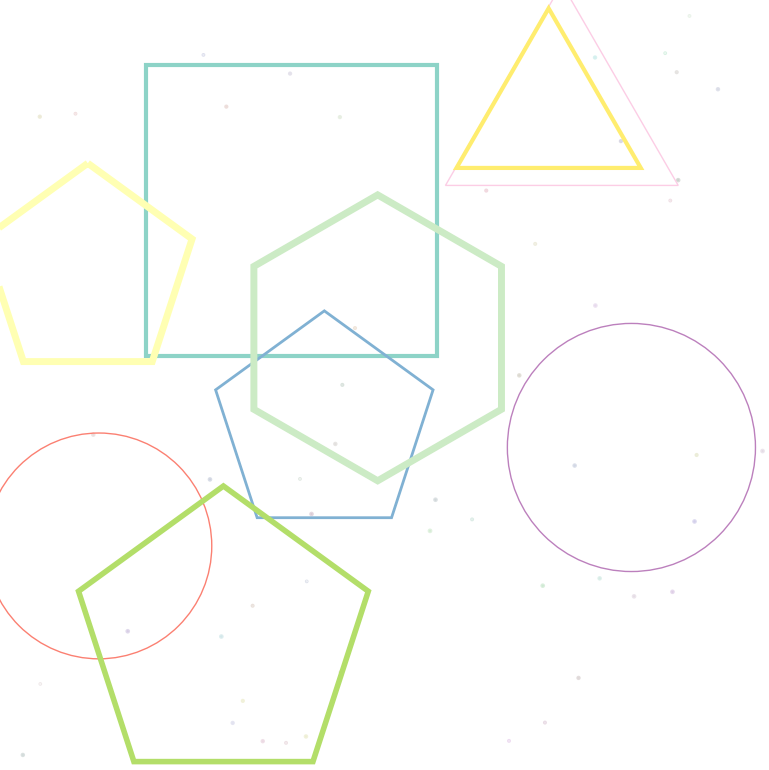[{"shape": "square", "thickness": 1.5, "radius": 0.94, "center": [0.379, 0.726]}, {"shape": "pentagon", "thickness": 2.5, "radius": 0.71, "center": [0.114, 0.646]}, {"shape": "circle", "thickness": 0.5, "radius": 0.73, "center": [0.128, 0.291]}, {"shape": "pentagon", "thickness": 1, "radius": 0.74, "center": [0.421, 0.448]}, {"shape": "pentagon", "thickness": 2, "radius": 0.99, "center": [0.29, 0.171]}, {"shape": "triangle", "thickness": 0.5, "radius": 0.87, "center": [0.73, 0.846]}, {"shape": "circle", "thickness": 0.5, "radius": 0.81, "center": [0.82, 0.419]}, {"shape": "hexagon", "thickness": 2.5, "radius": 0.93, "center": [0.49, 0.561]}, {"shape": "triangle", "thickness": 1.5, "radius": 0.69, "center": [0.713, 0.851]}]